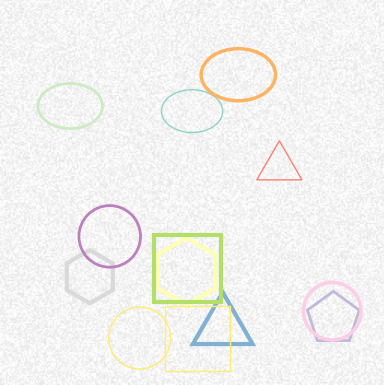[{"shape": "oval", "thickness": 1, "radius": 0.4, "center": [0.499, 0.711]}, {"shape": "hexagon", "thickness": 3, "radius": 0.43, "center": [0.485, 0.295]}, {"shape": "pentagon", "thickness": 2, "radius": 0.35, "center": [0.866, 0.173]}, {"shape": "triangle", "thickness": 1, "radius": 0.34, "center": [0.726, 0.567]}, {"shape": "triangle", "thickness": 3, "radius": 0.45, "center": [0.578, 0.151]}, {"shape": "oval", "thickness": 2.5, "radius": 0.48, "center": [0.619, 0.806]}, {"shape": "square", "thickness": 3, "radius": 0.44, "center": [0.486, 0.302]}, {"shape": "circle", "thickness": 2.5, "radius": 0.37, "center": [0.863, 0.192]}, {"shape": "hexagon", "thickness": 3, "radius": 0.35, "center": [0.233, 0.281]}, {"shape": "circle", "thickness": 2, "radius": 0.4, "center": [0.285, 0.386]}, {"shape": "oval", "thickness": 2, "radius": 0.42, "center": [0.182, 0.725]}, {"shape": "circle", "thickness": 1, "radius": 0.4, "center": [0.363, 0.122]}, {"shape": "square", "thickness": 1, "radius": 0.42, "center": [0.514, 0.121]}]